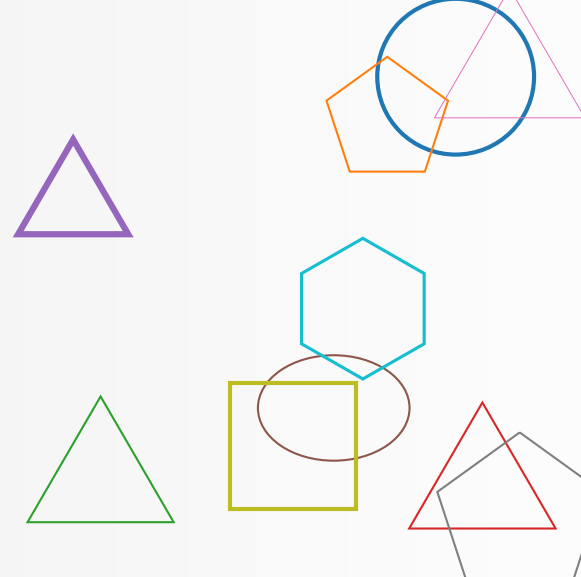[{"shape": "circle", "thickness": 2, "radius": 0.67, "center": [0.784, 0.866]}, {"shape": "pentagon", "thickness": 1, "radius": 0.55, "center": [0.666, 0.791]}, {"shape": "triangle", "thickness": 1, "radius": 0.73, "center": [0.173, 0.167]}, {"shape": "triangle", "thickness": 1, "radius": 0.73, "center": [0.83, 0.157]}, {"shape": "triangle", "thickness": 3, "radius": 0.55, "center": [0.126, 0.648]}, {"shape": "oval", "thickness": 1, "radius": 0.65, "center": [0.574, 0.293]}, {"shape": "triangle", "thickness": 0.5, "radius": 0.75, "center": [0.877, 0.87]}, {"shape": "pentagon", "thickness": 1, "radius": 0.74, "center": [0.894, 0.101]}, {"shape": "square", "thickness": 2, "radius": 0.54, "center": [0.504, 0.228]}, {"shape": "hexagon", "thickness": 1.5, "radius": 0.61, "center": [0.624, 0.465]}]